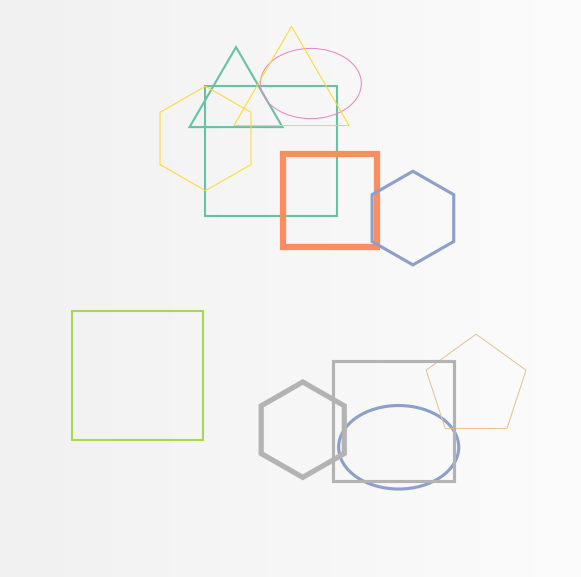[{"shape": "triangle", "thickness": 1, "radius": 0.46, "center": [0.406, 0.825]}, {"shape": "square", "thickness": 1, "radius": 0.56, "center": [0.466, 0.738]}, {"shape": "square", "thickness": 3, "radius": 0.4, "center": [0.568, 0.652]}, {"shape": "oval", "thickness": 1.5, "radius": 0.52, "center": [0.686, 0.225]}, {"shape": "hexagon", "thickness": 1.5, "radius": 0.41, "center": [0.71, 0.622]}, {"shape": "oval", "thickness": 0.5, "radius": 0.43, "center": [0.535, 0.854]}, {"shape": "square", "thickness": 1, "radius": 0.56, "center": [0.236, 0.349]}, {"shape": "triangle", "thickness": 0.5, "radius": 0.57, "center": [0.502, 0.839]}, {"shape": "hexagon", "thickness": 0.5, "radius": 0.45, "center": [0.354, 0.759]}, {"shape": "pentagon", "thickness": 0.5, "radius": 0.45, "center": [0.819, 0.33]}, {"shape": "square", "thickness": 1.5, "radius": 0.52, "center": [0.677, 0.27]}, {"shape": "hexagon", "thickness": 2.5, "radius": 0.41, "center": [0.521, 0.255]}]